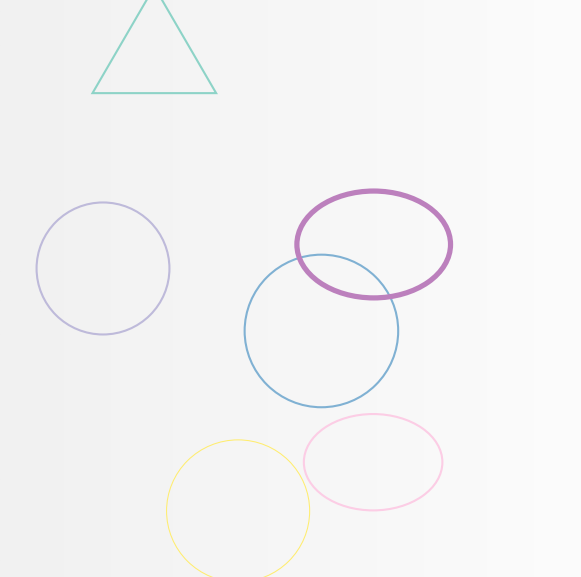[{"shape": "triangle", "thickness": 1, "radius": 0.61, "center": [0.265, 0.899]}, {"shape": "circle", "thickness": 1, "radius": 0.57, "center": [0.177, 0.534]}, {"shape": "circle", "thickness": 1, "radius": 0.66, "center": [0.553, 0.426]}, {"shape": "oval", "thickness": 1, "radius": 0.6, "center": [0.642, 0.199]}, {"shape": "oval", "thickness": 2.5, "radius": 0.66, "center": [0.643, 0.576]}, {"shape": "circle", "thickness": 0.5, "radius": 0.62, "center": [0.41, 0.114]}]